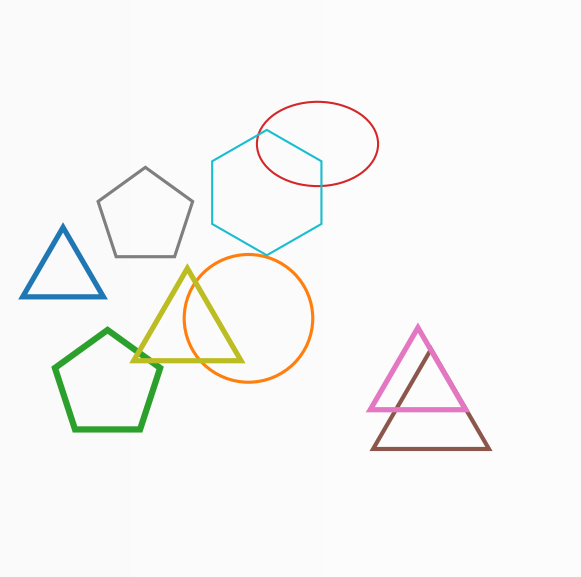[{"shape": "triangle", "thickness": 2.5, "radius": 0.4, "center": [0.108, 0.525]}, {"shape": "circle", "thickness": 1.5, "radius": 0.55, "center": [0.427, 0.448]}, {"shape": "pentagon", "thickness": 3, "radius": 0.48, "center": [0.185, 0.333]}, {"shape": "oval", "thickness": 1, "radius": 0.52, "center": [0.546, 0.75]}, {"shape": "triangle", "thickness": 2, "radius": 0.58, "center": [0.742, 0.279]}, {"shape": "triangle", "thickness": 2.5, "radius": 0.47, "center": [0.719, 0.337]}, {"shape": "pentagon", "thickness": 1.5, "radius": 0.43, "center": [0.25, 0.624]}, {"shape": "triangle", "thickness": 2.5, "radius": 0.53, "center": [0.322, 0.428]}, {"shape": "hexagon", "thickness": 1, "radius": 0.54, "center": [0.459, 0.666]}]